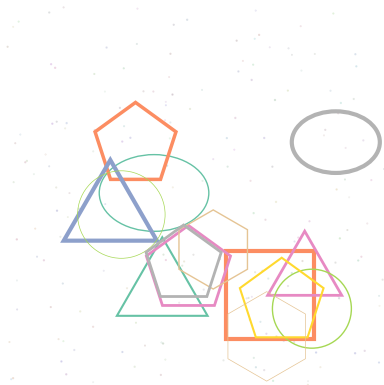[{"shape": "oval", "thickness": 1, "radius": 0.71, "center": [0.4, 0.499]}, {"shape": "triangle", "thickness": 1.5, "radius": 0.68, "center": [0.421, 0.248]}, {"shape": "pentagon", "thickness": 2.5, "radius": 0.55, "center": [0.352, 0.623]}, {"shape": "square", "thickness": 3, "radius": 0.57, "center": [0.702, 0.233]}, {"shape": "triangle", "thickness": 3, "radius": 0.7, "center": [0.287, 0.445]}, {"shape": "pentagon", "thickness": 2, "radius": 0.57, "center": [0.489, 0.3]}, {"shape": "triangle", "thickness": 2, "radius": 0.56, "center": [0.791, 0.288]}, {"shape": "circle", "thickness": 1, "radius": 0.51, "center": [0.81, 0.198]}, {"shape": "circle", "thickness": 0.5, "radius": 0.57, "center": [0.315, 0.443]}, {"shape": "pentagon", "thickness": 1.5, "radius": 0.57, "center": [0.732, 0.216]}, {"shape": "hexagon", "thickness": 0.5, "radius": 0.58, "center": [0.693, 0.126]}, {"shape": "hexagon", "thickness": 1, "radius": 0.51, "center": [0.554, 0.352]}, {"shape": "pentagon", "thickness": 2, "radius": 0.51, "center": [0.477, 0.313]}, {"shape": "oval", "thickness": 3, "radius": 0.57, "center": [0.872, 0.631]}]